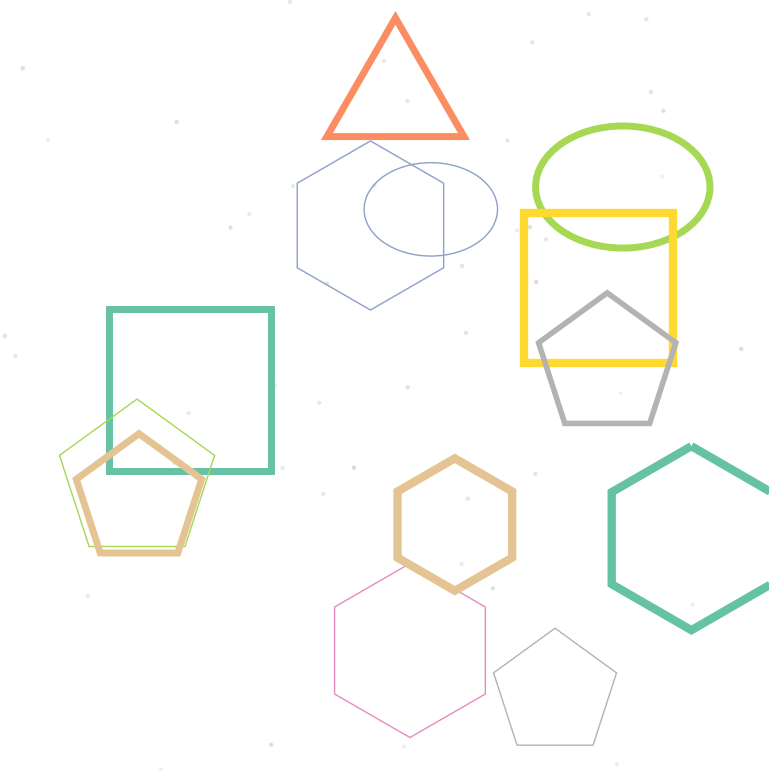[{"shape": "square", "thickness": 2.5, "radius": 0.53, "center": [0.247, 0.494]}, {"shape": "hexagon", "thickness": 3, "radius": 0.6, "center": [0.898, 0.301]}, {"shape": "triangle", "thickness": 2.5, "radius": 0.51, "center": [0.514, 0.874]}, {"shape": "oval", "thickness": 0.5, "radius": 0.43, "center": [0.559, 0.728]}, {"shape": "hexagon", "thickness": 0.5, "radius": 0.55, "center": [0.481, 0.707]}, {"shape": "hexagon", "thickness": 0.5, "radius": 0.57, "center": [0.532, 0.155]}, {"shape": "oval", "thickness": 2.5, "radius": 0.57, "center": [0.809, 0.757]}, {"shape": "pentagon", "thickness": 0.5, "radius": 0.53, "center": [0.178, 0.376]}, {"shape": "square", "thickness": 3, "radius": 0.48, "center": [0.778, 0.626]}, {"shape": "hexagon", "thickness": 3, "radius": 0.43, "center": [0.591, 0.319]}, {"shape": "pentagon", "thickness": 2.5, "radius": 0.43, "center": [0.181, 0.351]}, {"shape": "pentagon", "thickness": 0.5, "radius": 0.42, "center": [0.721, 0.1]}, {"shape": "pentagon", "thickness": 2, "radius": 0.47, "center": [0.789, 0.526]}]